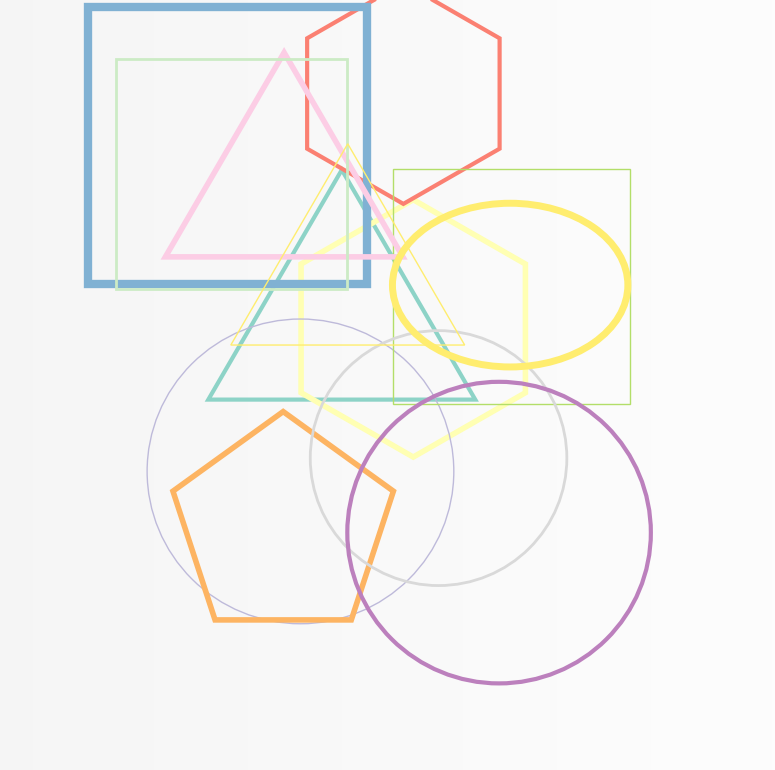[{"shape": "triangle", "thickness": 1.5, "radius": 0.99, "center": [0.441, 0.58]}, {"shape": "hexagon", "thickness": 2, "radius": 0.84, "center": [0.533, 0.574]}, {"shape": "circle", "thickness": 0.5, "radius": 0.99, "center": [0.388, 0.388]}, {"shape": "hexagon", "thickness": 1.5, "radius": 0.72, "center": [0.52, 0.879]}, {"shape": "square", "thickness": 3, "radius": 0.9, "center": [0.294, 0.81]}, {"shape": "pentagon", "thickness": 2, "radius": 0.75, "center": [0.365, 0.316]}, {"shape": "square", "thickness": 0.5, "radius": 0.76, "center": [0.66, 0.628]}, {"shape": "triangle", "thickness": 2, "radius": 0.88, "center": [0.367, 0.755]}, {"shape": "circle", "thickness": 1, "radius": 0.83, "center": [0.566, 0.405]}, {"shape": "circle", "thickness": 1.5, "radius": 0.98, "center": [0.644, 0.308]}, {"shape": "square", "thickness": 1, "radius": 0.75, "center": [0.299, 0.774]}, {"shape": "oval", "thickness": 2.5, "radius": 0.76, "center": [0.658, 0.63]}, {"shape": "triangle", "thickness": 0.5, "radius": 0.87, "center": [0.449, 0.639]}]